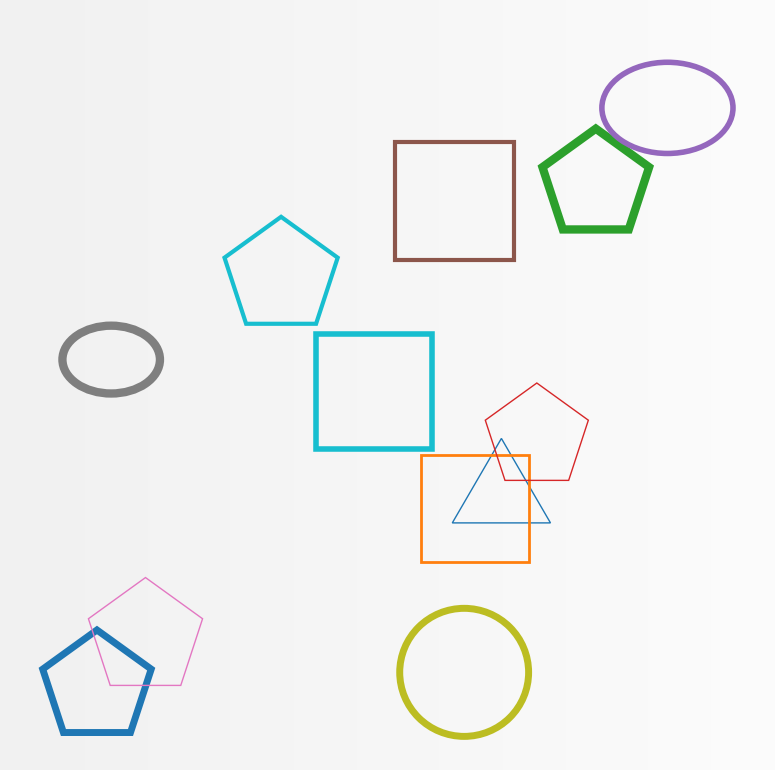[{"shape": "pentagon", "thickness": 2.5, "radius": 0.37, "center": [0.125, 0.108]}, {"shape": "triangle", "thickness": 0.5, "radius": 0.37, "center": [0.647, 0.357]}, {"shape": "square", "thickness": 1, "radius": 0.35, "center": [0.613, 0.34]}, {"shape": "pentagon", "thickness": 3, "radius": 0.36, "center": [0.769, 0.761]}, {"shape": "pentagon", "thickness": 0.5, "radius": 0.35, "center": [0.693, 0.433]}, {"shape": "oval", "thickness": 2, "radius": 0.42, "center": [0.861, 0.86]}, {"shape": "square", "thickness": 1.5, "radius": 0.38, "center": [0.586, 0.739]}, {"shape": "pentagon", "thickness": 0.5, "radius": 0.39, "center": [0.188, 0.173]}, {"shape": "oval", "thickness": 3, "radius": 0.31, "center": [0.143, 0.533]}, {"shape": "circle", "thickness": 2.5, "radius": 0.42, "center": [0.599, 0.127]}, {"shape": "pentagon", "thickness": 1.5, "radius": 0.38, "center": [0.363, 0.642]}, {"shape": "square", "thickness": 2, "radius": 0.37, "center": [0.482, 0.492]}]